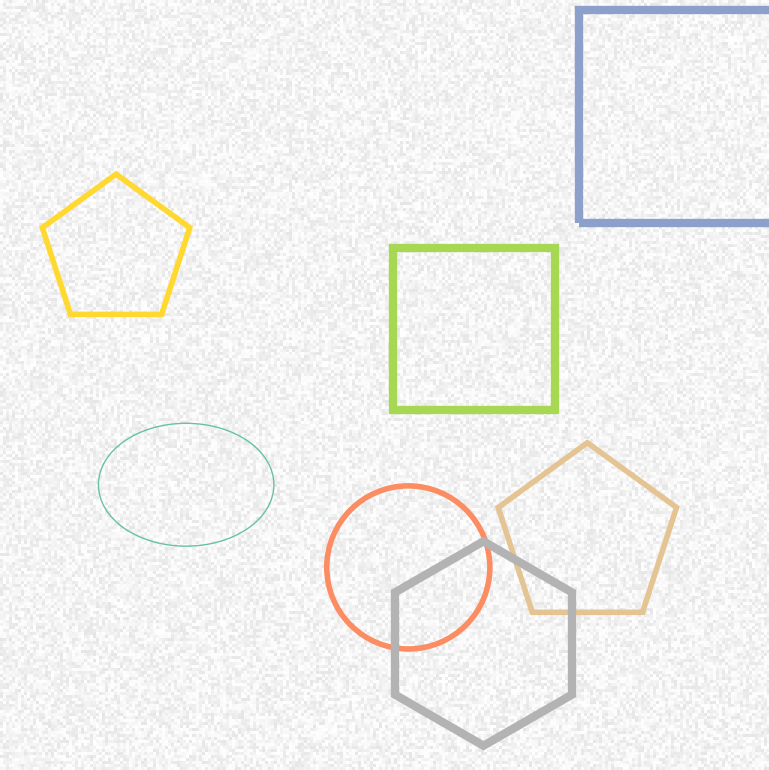[{"shape": "oval", "thickness": 0.5, "radius": 0.57, "center": [0.242, 0.37]}, {"shape": "circle", "thickness": 2, "radius": 0.53, "center": [0.53, 0.263]}, {"shape": "square", "thickness": 3, "radius": 0.69, "center": [0.889, 0.849]}, {"shape": "square", "thickness": 3, "radius": 0.53, "center": [0.615, 0.573]}, {"shape": "pentagon", "thickness": 2, "radius": 0.5, "center": [0.151, 0.673]}, {"shape": "pentagon", "thickness": 2, "radius": 0.61, "center": [0.763, 0.303]}, {"shape": "hexagon", "thickness": 3, "radius": 0.66, "center": [0.628, 0.164]}]